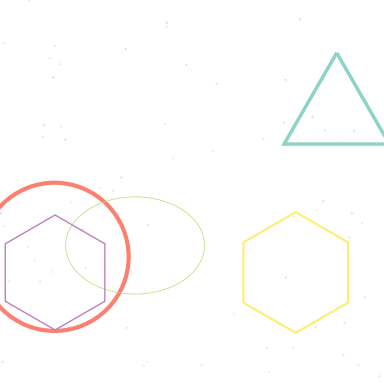[{"shape": "triangle", "thickness": 2.5, "radius": 0.79, "center": [0.875, 0.705]}, {"shape": "circle", "thickness": 3, "radius": 0.96, "center": [0.142, 0.333]}, {"shape": "oval", "thickness": 0.5, "radius": 0.9, "center": [0.351, 0.362]}, {"shape": "hexagon", "thickness": 1, "radius": 0.75, "center": [0.143, 0.292]}, {"shape": "hexagon", "thickness": 1.5, "radius": 0.78, "center": [0.768, 0.292]}]